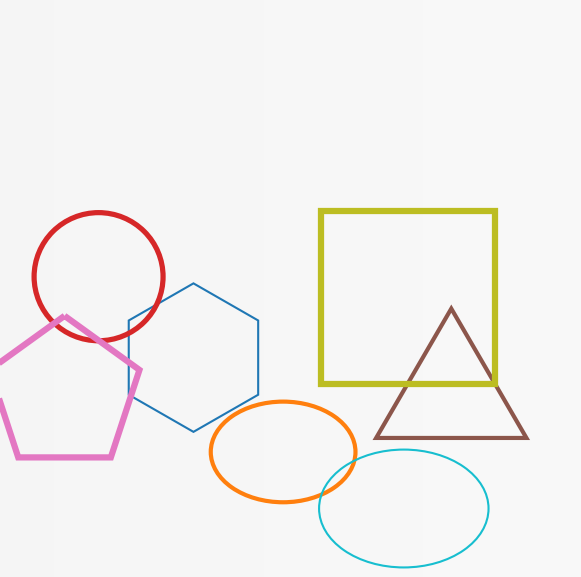[{"shape": "hexagon", "thickness": 1, "radius": 0.64, "center": [0.333, 0.38]}, {"shape": "oval", "thickness": 2, "radius": 0.62, "center": [0.487, 0.217]}, {"shape": "circle", "thickness": 2.5, "radius": 0.55, "center": [0.17, 0.52]}, {"shape": "triangle", "thickness": 2, "radius": 0.75, "center": [0.776, 0.315]}, {"shape": "pentagon", "thickness": 3, "radius": 0.68, "center": [0.111, 0.317]}, {"shape": "square", "thickness": 3, "radius": 0.75, "center": [0.702, 0.485]}, {"shape": "oval", "thickness": 1, "radius": 0.73, "center": [0.695, 0.119]}]